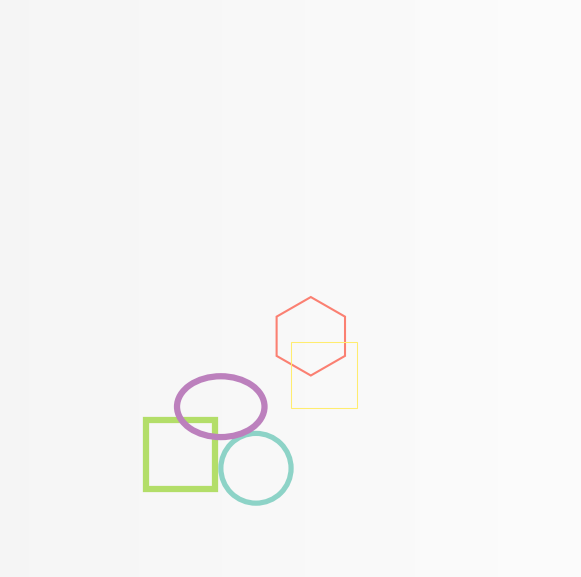[{"shape": "circle", "thickness": 2.5, "radius": 0.3, "center": [0.44, 0.188]}, {"shape": "hexagon", "thickness": 1, "radius": 0.34, "center": [0.535, 0.417]}, {"shape": "square", "thickness": 3, "radius": 0.3, "center": [0.31, 0.212]}, {"shape": "oval", "thickness": 3, "radius": 0.38, "center": [0.38, 0.295]}, {"shape": "square", "thickness": 0.5, "radius": 0.29, "center": [0.557, 0.35]}]